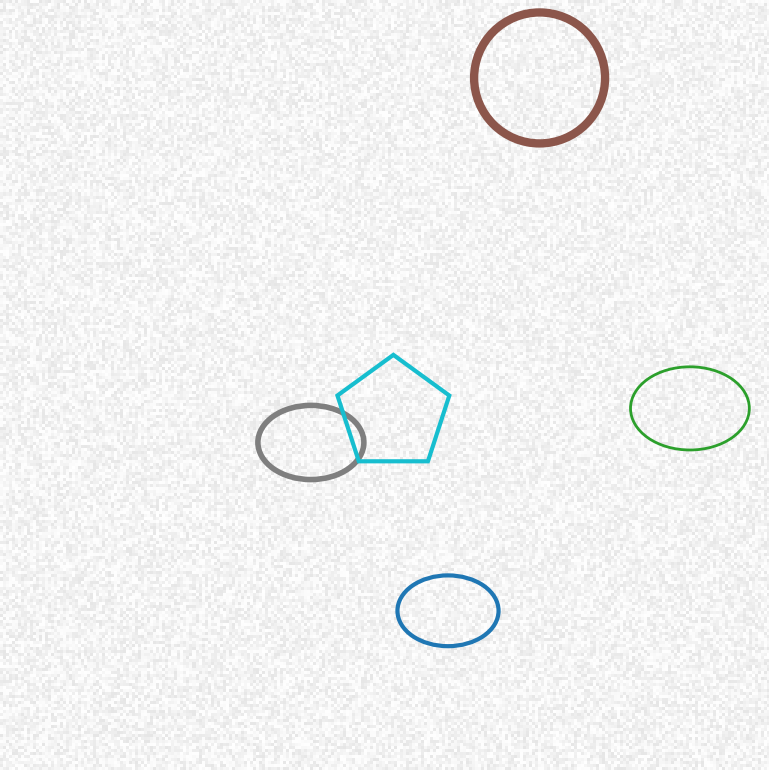[{"shape": "oval", "thickness": 1.5, "radius": 0.33, "center": [0.582, 0.207]}, {"shape": "oval", "thickness": 1, "radius": 0.39, "center": [0.896, 0.47]}, {"shape": "circle", "thickness": 3, "radius": 0.43, "center": [0.701, 0.899]}, {"shape": "oval", "thickness": 2, "radius": 0.34, "center": [0.404, 0.425]}, {"shape": "pentagon", "thickness": 1.5, "radius": 0.38, "center": [0.511, 0.463]}]